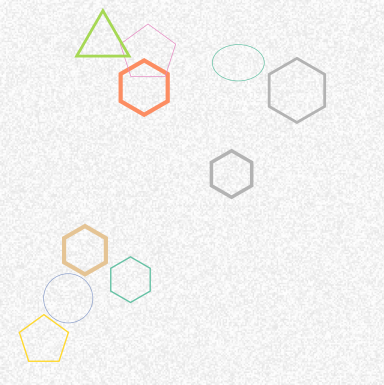[{"shape": "hexagon", "thickness": 1, "radius": 0.3, "center": [0.339, 0.274]}, {"shape": "oval", "thickness": 0.5, "radius": 0.34, "center": [0.619, 0.837]}, {"shape": "hexagon", "thickness": 3, "radius": 0.35, "center": [0.374, 0.772]}, {"shape": "circle", "thickness": 0.5, "radius": 0.32, "center": [0.177, 0.225]}, {"shape": "pentagon", "thickness": 0.5, "radius": 0.38, "center": [0.384, 0.862]}, {"shape": "triangle", "thickness": 2, "radius": 0.39, "center": [0.267, 0.894]}, {"shape": "pentagon", "thickness": 1, "radius": 0.33, "center": [0.114, 0.116]}, {"shape": "hexagon", "thickness": 3, "radius": 0.31, "center": [0.221, 0.35]}, {"shape": "hexagon", "thickness": 2, "radius": 0.42, "center": [0.771, 0.765]}, {"shape": "hexagon", "thickness": 2.5, "radius": 0.3, "center": [0.601, 0.548]}]